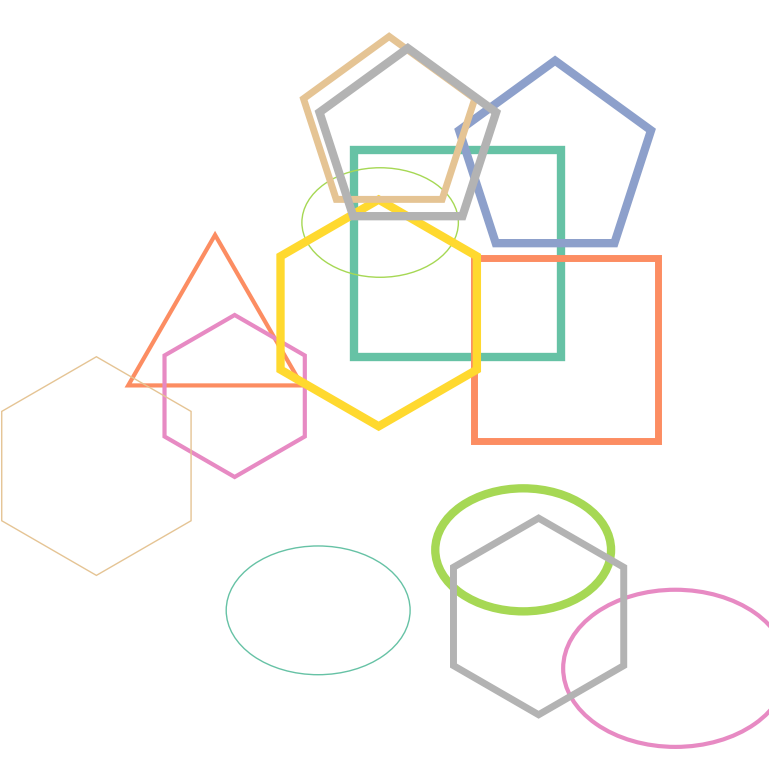[{"shape": "oval", "thickness": 0.5, "radius": 0.6, "center": [0.413, 0.207]}, {"shape": "square", "thickness": 3, "radius": 0.67, "center": [0.594, 0.67]}, {"shape": "square", "thickness": 2.5, "radius": 0.6, "center": [0.735, 0.546]}, {"shape": "triangle", "thickness": 1.5, "radius": 0.65, "center": [0.279, 0.565]}, {"shape": "pentagon", "thickness": 3, "radius": 0.66, "center": [0.721, 0.79]}, {"shape": "hexagon", "thickness": 1.5, "radius": 0.53, "center": [0.305, 0.486]}, {"shape": "oval", "thickness": 1.5, "radius": 0.73, "center": [0.877, 0.132]}, {"shape": "oval", "thickness": 3, "radius": 0.57, "center": [0.679, 0.286]}, {"shape": "oval", "thickness": 0.5, "radius": 0.51, "center": [0.494, 0.711]}, {"shape": "hexagon", "thickness": 3, "radius": 0.74, "center": [0.492, 0.594]}, {"shape": "hexagon", "thickness": 0.5, "radius": 0.71, "center": [0.125, 0.395]}, {"shape": "pentagon", "thickness": 2.5, "radius": 0.58, "center": [0.505, 0.836]}, {"shape": "pentagon", "thickness": 3, "radius": 0.6, "center": [0.53, 0.817]}, {"shape": "hexagon", "thickness": 2.5, "radius": 0.64, "center": [0.699, 0.199]}]